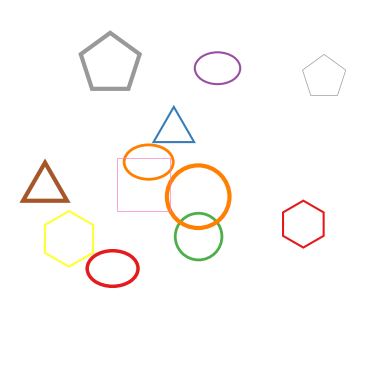[{"shape": "hexagon", "thickness": 1.5, "radius": 0.3, "center": [0.788, 0.418]}, {"shape": "oval", "thickness": 2.5, "radius": 0.33, "center": [0.292, 0.303]}, {"shape": "triangle", "thickness": 1.5, "radius": 0.3, "center": [0.451, 0.661]}, {"shape": "circle", "thickness": 2, "radius": 0.3, "center": [0.516, 0.385]}, {"shape": "oval", "thickness": 1.5, "radius": 0.3, "center": [0.565, 0.823]}, {"shape": "oval", "thickness": 2, "radius": 0.32, "center": [0.386, 0.579]}, {"shape": "circle", "thickness": 3, "radius": 0.41, "center": [0.515, 0.489]}, {"shape": "hexagon", "thickness": 1.5, "radius": 0.36, "center": [0.179, 0.38]}, {"shape": "triangle", "thickness": 3, "radius": 0.33, "center": [0.117, 0.512]}, {"shape": "square", "thickness": 0.5, "radius": 0.35, "center": [0.374, 0.521]}, {"shape": "pentagon", "thickness": 3, "radius": 0.4, "center": [0.286, 0.834]}, {"shape": "pentagon", "thickness": 0.5, "radius": 0.3, "center": [0.842, 0.8]}]